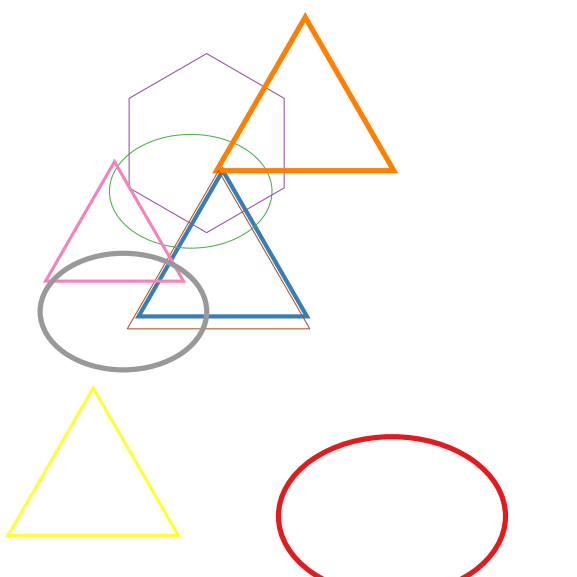[{"shape": "oval", "thickness": 2.5, "radius": 0.98, "center": [0.679, 0.105]}, {"shape": "triangle", "thickness": 2, "radius": 0.84, "center": [0.386, 0.535]}, {"shape": "oval", "thickness": 0.5, "radius": 0.7, "center": [0.33, 0.668]}, {"shape": "hexagon", "thickness": 0.5, "radius": 0.78, "center": [0.358, 0.751]}, {"shape": "triangle", "thickness": 2.5, "radius": 0.89, "center": [0.528, 0.792]}, {"shape": "triangle", "thickness": 1.5, "radius": 0.85, "center": [0.161, 0.157]}, {"shape": "triangle", "thickness": 0.5, "radius": 0.91, "center": [0.378, 0.521]}, {"shape": "triangle", "thickness": 1.5, "radius": 0.69, "center": [0.198, 0.581]}, {"shape": "oval", "thickness": 2.5, "radius": 0.72, "center": [0.214, 0.46]}]